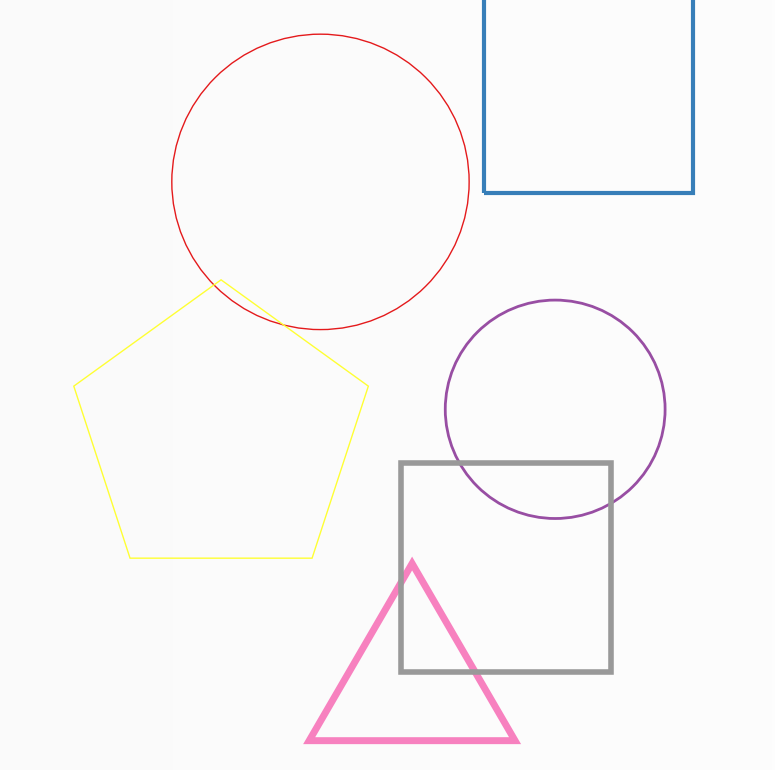[{"shape": "circle", "thickness": 0.5, "radius": 0.96, "center": [0.414, 0.764]}, {"shape": "square", "thickness": 1.5, "radius": 0.68, "center": [0.76, 0.884]}, {"shape": "circle", "thickness": 1, "radius": 0.71, "center": [0.716, 0.468]}, {"shape": "pentagon", "thickness": 0.5, "radius": 1.0, "center": [0.285, 0.437]}, {"shape": "triangle", "thickness": 2.5, "radius": 0.77, "center": [0.532, 0.115]}, {"shape": "square", "thickness": 2, "radius": 0.68, "center": [0.653, 0.263]}]